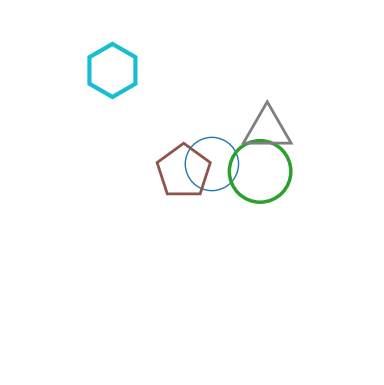[{"shape": "circle", "thickness": 1, "radius": 0.35, "center": [0.55, 0.574]}, {"shape": "circle", "thickness": 2.5, "radius": 0.4, "center": [0.676, 0.555]}, {"shape": "pentagon", "thickness": 2, "radius": 0.36, "center": [0.477, 0.555]}, {"shape": "triangle", "thickness": 2, "radius": 0.36, "center": [0.694, 0.664]}, {"shape": "hexagon", "thickness": 3, "radius": 0.34, "center": [0.292, 0.817]}]